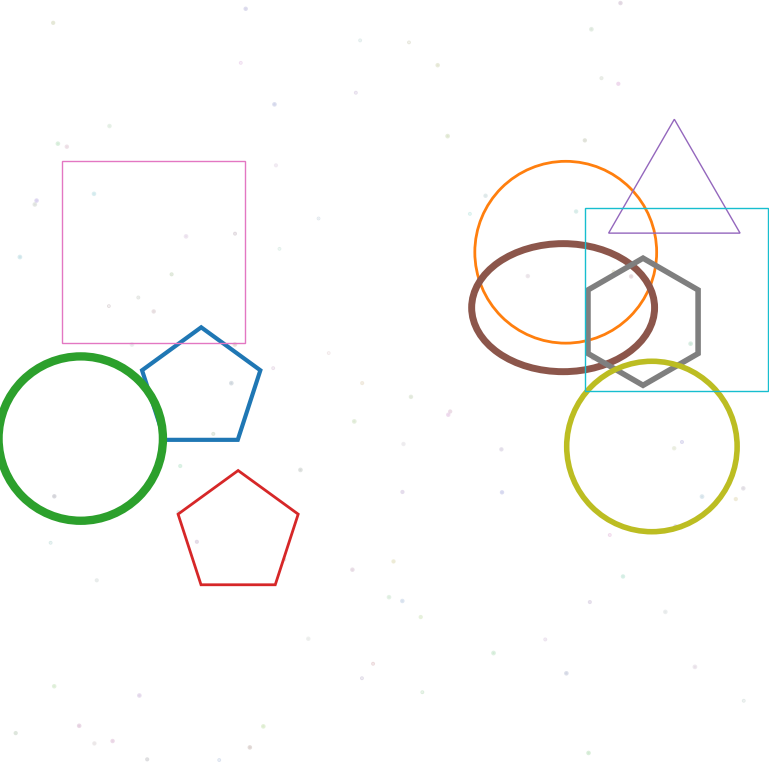[{"shape": "pentagon", "thickness": 1.5, "radius": 0.4, "center": [0.261, 0.494]}, {"shape": "circle", "thickness": 1, "radius": 0.59, "center": [0.735, 0.672]}, {"shape": "circle", "thickness": 3, "radius": 0.53, "center": [0.105, 0.43]}, {"shape": "pentagon", "thickness": 1, "radius": 0.41, "center": [0.309, 0.307]}, {"shape": "triangle", "thickness": 0.5, "radius": 0.49, "center": [0.876, 0.747]}, {"shape": "oval", "thickness": 2.5, "radius": 0.59, "center": [0.731, 0.6]}, {"shape": "square", "thickness": 0.5, "radius": 0.59, "center": [0.2, 0.673]}, {"shape": "hexagon", "thickness": 2, "radius": 0.41, "center": [0.835, 0.582]}, {"shape": "circle", "thickness": 2, "radius": 0.55, "center": [0.847, 0.42]}, {"shape": "square", "thickness": 0.5, "radius": 0.59, "center": [0.878, 0.612]}]